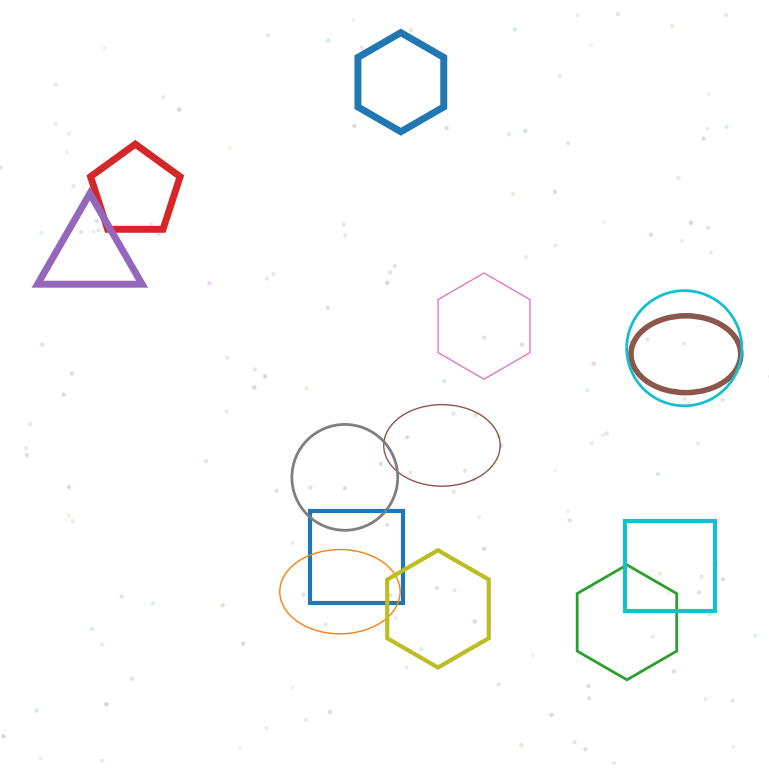[{"shape": "square", "thickness": 1.5, "radius": 0.3, "center": [0.463, 0.276]}, {"shape": "hexagon", "thickness": 2.5, "radius": 0.32, "center": [0.521, 0.893]}, {"shape": "oval", "thickness": 0.5, "radius": 0.39, "center": [0.441, 0.232]}, {"shape": "hexagon", "thickness": 1, "radius": 0.37, "center": [0.814, 0.192]}, {"shape": "pentagon", "thickness": 2.5, "radius": 0.31, "center": [0.176, 0.752]}, {"shape": "triangle", "thickness": 2.5, "radius": 0.39, "center": [0.117, 0.67]}, {"shape": "oval", "thickness": 2, "radius": 0.36, "center": [0.891, 0.54]}, {"shape": "oval", "thickness": 0.5, "radius": 0.38, "center": [0.574, 0.422]}, {"shape": "hexagon", "thickness": 0.5, "radius": 0.34, "center": [0.629, 0.576]}, {"shape": "circle", "thickness": 1, "radius": 0.34, "center": [0.448, 0.38]}, {"shape": "hexagon", "thickness": 1.5, "radius": 0.38, "center": [0.569, 0.209]}, {"shape": "circle", "thickness": 1, "radius": 0.37, "center": [0.889, 0.548]}, {"shape": "square", "thickness": 1.5, "radius": 0.29, "center": [0.87, 0.265]}]